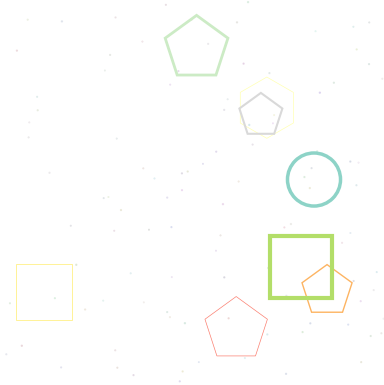[{"shape": "circle", "thickness": 2.5, "radius": 0.34, "center": [0.816, 0.534]}, {"shape": "hexagon", "thickness": 0.5, "radius": 0.4, "center": [0.693, 0.72]}, {"shape": "pentagon", "thickness": 0.5, "radius": 0.43, "center": [0.613, 0.145]}, {"shape": "pentagon", "thickness": 1, "radius": 0.34, "center": [0.849, 0.244]}, {"shape": "square", "thickness": 3, "radius": 0.4, "center": [0.783, 0.307]}, {"shape": "pentagon", "thickness": 1.5, "radius": 0.29, "center": [0.678, 0.7]}, {"shape": "pentagon", "thickness": 2, "radius": 0.43, "center": [0.511, 0.874]}, {"shape": "square", "thickness": 0.5, "radius": 0.36, "center": [0.115, 0.241]}]